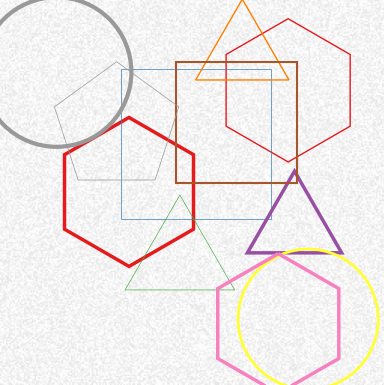[{"shape": "hexagon", "thickness": 1, "radius": 0.93, "center": [0.748, 0.765]}, {"shape": "hexagon", "thickness": 2.5, "radius": 0.97, "center": [0.335, 0.501]}, {"shape": "square", "thickness": 0.5, "radius": 0.98, "center": [0.509, 0.626]}, {"shape": "triangle", "thickness": 0.5, "radius": 0.82, "center": [0.467, 0.329]}, {"shape": "triangle", "thickness": 2.5, "radius": 0.71, "center": [0.765, 0.414]}, {"shape": "triangle", "thickness": 1, "radius": 0.7, "center": [0.629, 0.862]}, {"shape": "circle", "thickness": 2, "radius": 0.91, "center": [0.8, 0.171]}, {"shape": "square", "thickness": 1.5, "radius": 0.79, "center": [0.614, 0.682]}, {"shape": "hexagon", "thickness": 2.5, "radius": 0.91, "center": [0.723, 0.16]}, {"shape": "pentagon", "thickness": 0.5, "radius": 0.85, "center": [0.303, 0.67]}, {"shape": "circle", "thickness": 3, "radius": 0.97, "center": [0.147, 0.813]}]